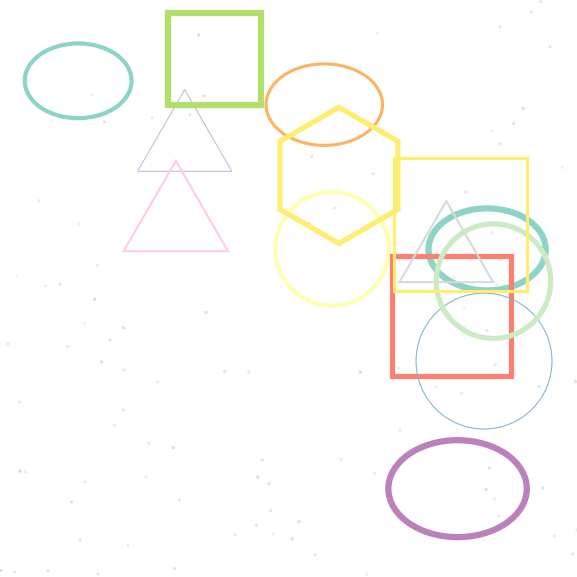[{"shape": "oval", "thickness": 3, "radius": 0.51, "center": [0.843, 0.567]}, {"shape": "oval", "thickness": 2, "radius": 0.46, "center": [0.135, 0.859]}, {"shape": "circle", "thickness": 2, "radius": 0.49, "center": [0.575, 0.568]}, {"shape": "triangle", "thickness": 0.5, "radius": 0.47, "center": [0.32, 0.75]}, {"shape": "square", "thickness": 2.5, "radius": 0.52, "center": [0.782, 0.452]}, {"shape": "circle", "thickness": 0.5, "radius": 0.59, "center": [0.838, 0.374]}, {"shape": "oval", "thickness": 1.5, "radius": 0.5, "center": [0.562, 0.818]}, {"shape": "square", "thickness": 3, "radius": 0.4, "center": [0.371, 0.897]}, {"shape": "triangle", "thickness": 1, "radius": 0.52, "center": [0.304, 0.616]}, {"shape": "triangle", "thickness": 1, "radius": 0.47, "center": [0.773, 0.557]}, {"shape": "oval", "thickness": 3, "radius": 0.6, "center": [0.792, 0.153]}, {"shape": "circle", "thickness": 2.5, "radius": 0.5, "center": [0.854, 0.512]}, {"shape": "hexagon", "thickness": 2.5, "radius": 0.59, "center": [0.587, 0.696]}, {"shape": "square", "thickness": 1.5, "radius": 0.57, "center": [0.798, 0.61]}]